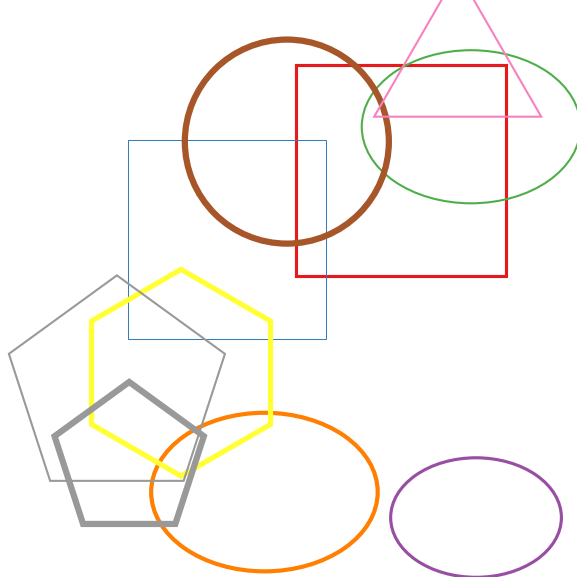[{"shape": "square", "thickness": 1.5, "radius": 0.91, "center": [0.694, 0.704]}, {"shape": "square", "thickness": 0.5, "radius": 0.86, "center": [0.393, 0.585]}, {"shape": "oval", "thickness": 1, "radius": 0.95, "center": [0.816, 0.78]}, {"shape": "oval", "thickness": 1.5, "radius": 0.74, "center": [0.824, 0.103]}, {"shape": "oval", "thickness": 2, "radius": 0.98, "center": [0.458, 0.147]}, {"shape": "hexagon", "thickness": 2.5, "radius": 0.89, "center": [0.313, 0.354]}, {"shape": "circle", "thickness": 3, "radius": 0.88, "center": [0.497, 0.754]}, {"shape": "triangle", "thickness": 1, "radius": 0.84, "center": [0.793, 0.881]}, {"shape": "pentagon", "thickness": 3, "radius": 0.68, "center": [0.224, 0.202]}, {"shape": "pentagon", "thickness": 1, "radius": 0.98, "center": [0.202, 0.326]}]